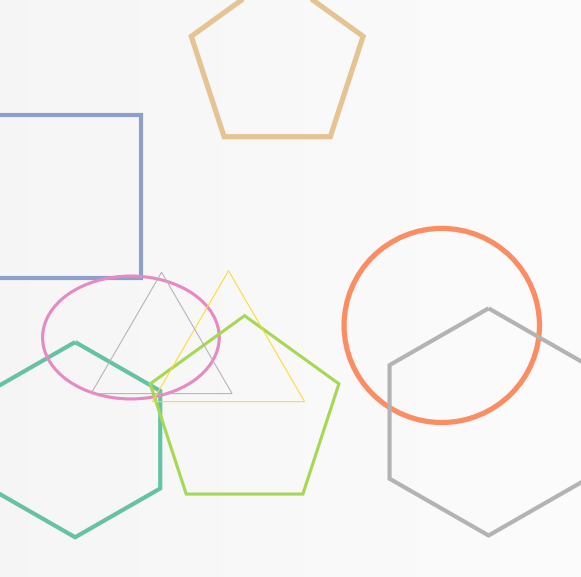[{"shape": "hexagon", "thickness": 2, "radius": 0.85, "center": [0.129, 0.238]}, {"shape": "circle", "thickness": 2.5, "radius": 0.84, "center": [0.76, 0.436]}, {"shape": "square", "thickness": 2, "radius": 0.71, "center": [0.102, 0.658]}, {"shape": "oval", "thickness": 1.5, "radius": 0.76, "center": [0.225, 0.415]}, {"shape": "pentagon", "thickness": 1.5, "radius": 0.85, "center": [0.421, 0.282]}, {"shape": "triangle", "thickness": 0.5, "radius": 0.76, "center": [0.393, 0.379]}, {"shape": "pentagon", "thickness": 2.5, "radius": 0.78, "center": [0.477, 0.888]}, {"shape": "hexagon", "thickness": 2, "radius": 0.98, "center": [0.841, 0.269]}, {"shape": "triangle", "thickness": 0.5, "radius": 0.7, "center": [0.278, 0.388]}]